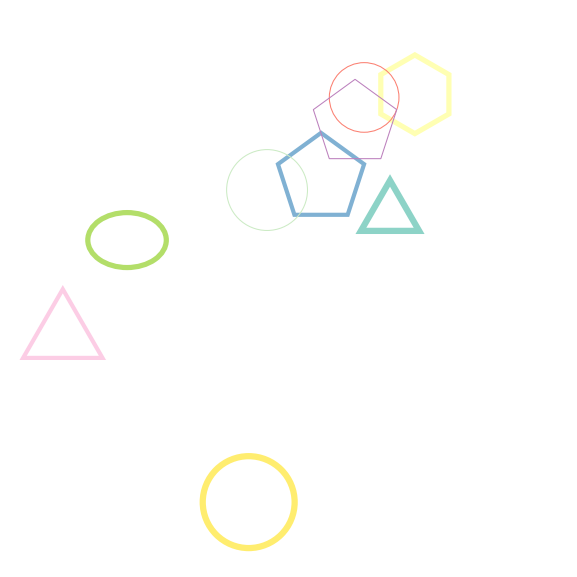[{"shape": "triangle", "thickness": 3, "radius": 0.29, "center": [0.675, 0.628]}, {"shape": "hexagon", "thickness": 2.5, "radius": 0.34, "center": [0.718, 0.836]}, {"shape": "circle", "thickness": 0.5, "radius": 0.3, "center": [0.631, 0.83]}, {"shape": "pentagon", "thickness": 2, "radius": 0.39, "center": [0.556, 0.691]}, {"shape": "oval", "thickness": 2.5, "radius": 0.34, "center": [0.22, 0.583]}, {"shape": "triangle", "thickness": 2, "radius": 0.4, "center": [0.109, 0.419]}, {"shape": "pentagon", "thickness": 0.5, "radius": 0.38, "center": [0.615, 0.786]}, {"shape": "circle", "thickness": 0.5, "radius": 0.35, "center": [0.462, 0.67]}, {"shape": "circle", "thickness": 3, "radius": 0.4, "center": [0.431, 0.13]}]